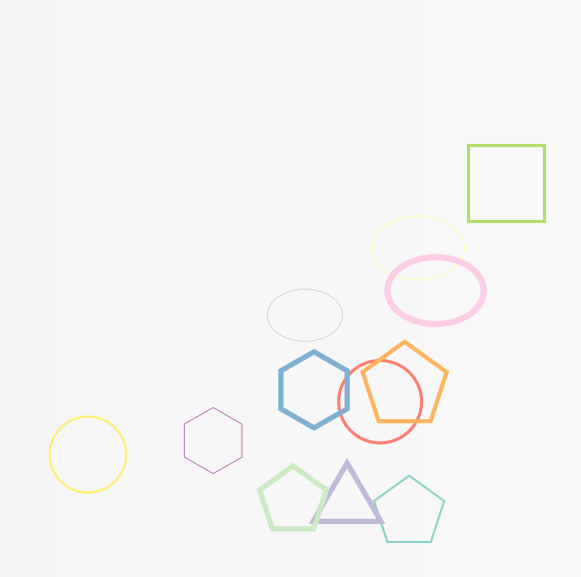[{"shape": "pentagon", "thickness": 1, "radius": 0.32, "center": [0.704, 0.112]}, {"shape": "oval", "thickness": 0.5, "radius": 0.4, "center": [0.72, 0.57]}, {"shape": "triangle", "thickness": 2.5, "radius": 0.34, "center": [0.597, 0.13]}, {"shape": "circle", "thickness": 1.5, "radius": 0.36, "center": [0.654, 0.304]}, {"shape": "hexagon", "thickness": 2.5, "radius": 0.33, "center": [0.54, 0.324]}, {"shape": "pentagon", "thickness": 2, "radius": 0.38, "center": [0.696, 0.331]}, {"shape": "square", "thickness": 1.5, "radius": 0.33, "center": [0.871, 0.683]}, {"shape": "oval", "thickness": 3, "radius": 0.41, "center": [0.749, 0.496]}, {"shape": "oval", "thickness": 0.5, "radius": 0.32, "center": [0.525, 0.453]}, {"shape": "hexagon", "thickness": 0.5, "radius": 0.29, "center": [0.367, 0.236]}, {"shape": "pentagon", "thickness": 2.5, "radius": 0.3, "center": [0.504, 0.132]}, {"shape": "circle", "thickness": 1, "radius": 0.33, "center": [0.151, 0.212]}]